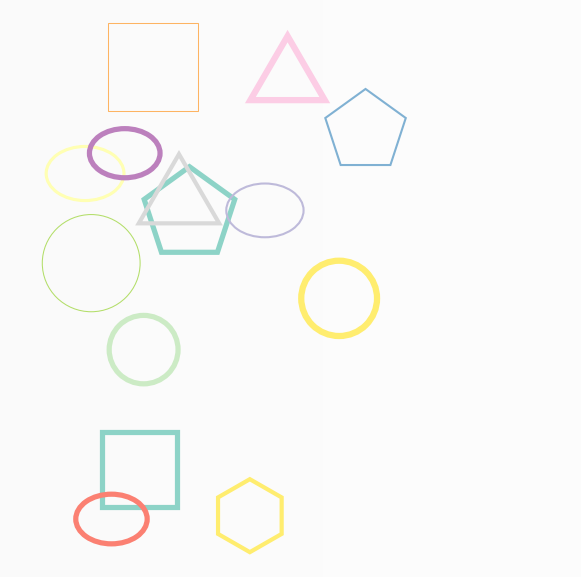[{"shape": "square", "thickness": 2.5, "radius": 0.32, "center": [0.24, 0.186]}, {"shape": "pentagon", "thickness": 2.5, "radius": 0.41, "center": [0.326, 0.629]}, {"shape": "oval", "thickness": 1.5, "radius": 0.33, "center": [0.146, 0.699]}, {"shape": "oval", "thickness": 1, "radius": 0.33, "center": [0.456, 0.635]}, {"shape": "oval", "thickness": 2.5, "radius": 0.31, "center": [0.192, 0.1]}, {"shape": "pentagon", "thickness": 1, "radius": 0.36, "center": [0.629, 0.772]}, {"shape": "square", "thickness": 0.5, "radius": 0.38, "center": [0.263, 0.883]}, {"shape": "circle", "thickness": 0.5, "radius": 0.42, "center": [0.157, 0.543]}, {"shape": "triangle", "thickness": 3, "radius": 0.37, "center": [0.495, 0.863]}, {"shape": "triangle", "thickness": 2, "radius": 0.4, "center": [0.308, 0.652]}, {"shape": "oval", "thickness": 2.5, "radius": 0.3, "center": [0.215, 0.734]}, {"shape": "circle", "thickness": 2.5, "radius": 0.3, "center": [0.247, 0.394]}, {"shape": "hexagon", "thickness": 2, "radius": 0.32, "center": [0.43, 0.106]}, {"shape": "circle", "thickness": 3, "radius": 0.33, "center": [0.583, 0.482]}]